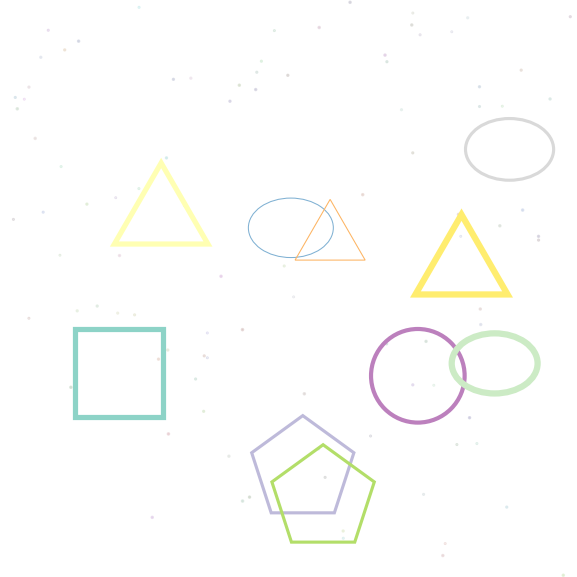[{"shape": "square", "thickness": 2.5, "radius": 0.38, "center": [0.206, 0.353]}, {"shape": "triangle", "thickness": 2.5, "radius": 0.47, "center": [0.279, 0.623]}, {"shape": "pentagon", "thickness": 1.5, "radius": 0.47, "center": [0.524, 0.186]}, {"shape": "oval", "thickness": 0.5, "radius": 0.37, "center": [0.504, 0.605]}, {"shape": "triangle", "thickness": 0.5, "radius": 0.35, "center": [0.572, 0.584]}, {"shape": "pentagon", "thickness": 1.5, "radius": 0.47, "center": [0.559, 0.136]}, {"shape": "oval", "thickness": 1.5, "radius": 0.38, "center": [0.882, 0.74]}, {"shape": "circle", "thickness": 2, "radius": 0.41, "center": [0.724, 0.348]}, {"shape": "oval", "thickness": 3, "radius": 0.37, "center": [0.857, 0.37]}, {"shape": "triangle", "thickness": 3, "radius": 0.46, "center": [0.799, 0.535]}]